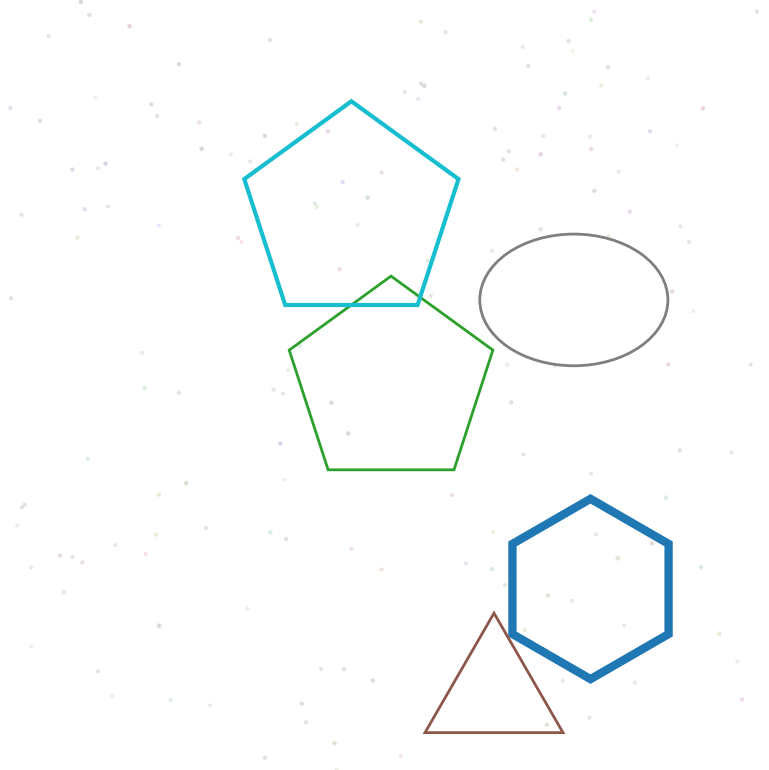[{"shape": "hexagon", "thickness": 3, "radius": 0.59, "center": [0.767, 0.235]}, {"shape": "pentagon", "thickness": 1, "radius": 0.7, "center": [0.508, 0.502]}, {"shape": "triangle", "thickness": 1, "radius": 0.52, "center": [0.642, 0.1]}, {"shape": "oval", "thickness": 1, "radius": 0.61, "center": [0.745, 0.61]}, {"shape": "pentagon", "thickness": 1.5, "radius": 0.73, "center": [0.456, 0.722]}]